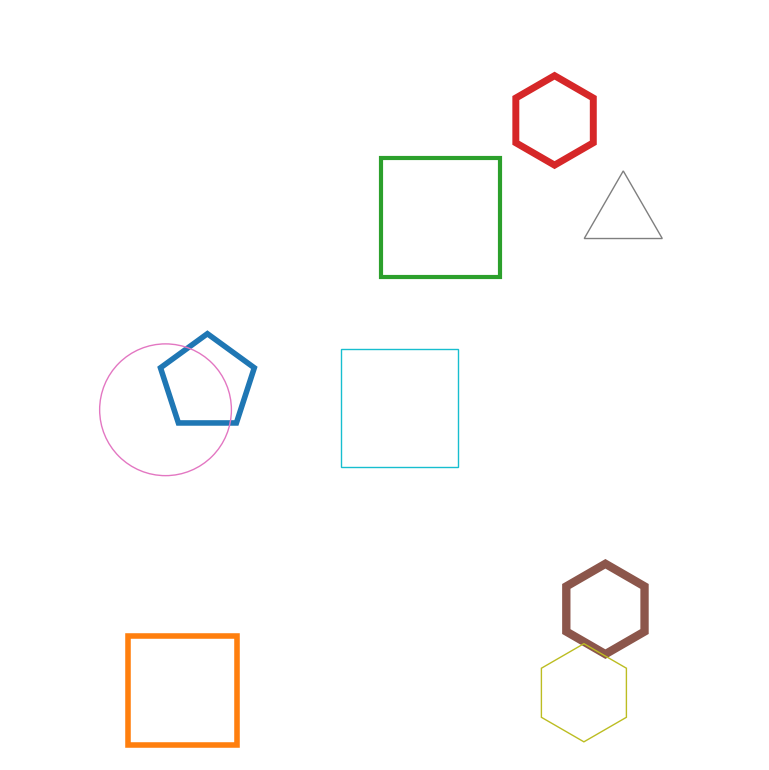[{"shape": "pentagon", "thickness": 2, "radius": 0.32, "center": [0.269, 0.503]}, {"shape": "square", "thickness": 2, "radius": 0.35, "center": [0.237, 0.104]}, {"shape": "square", "thickness": 1.5, "radius": 0.39, "center": [0.572, 0.718]}, {"shape": "hexagon", "thickness": 2.5, "radius": 0.29, "center": [0.72, 0.844]}, {"shape": "hexagon", "thickness": 3, "radius": 0.29, "center": [0.786, 0.209]}, {"shape": "circle", "thickness": 0.5, "radius": 0.43, "center": [0.215, 0.468]}, {"shape": "triangle", "thickness": 0.5, "radius": 0.29, "center": [0.809, 0.719]}, {"shape": "hexagon", "thickness": 0.5, "radius": 0.32, "center": [0.758, 0.1]}, {"shape": "square", "thickness": 0.5, "radius": 0.38, "center": [0.519, 0.47]}]